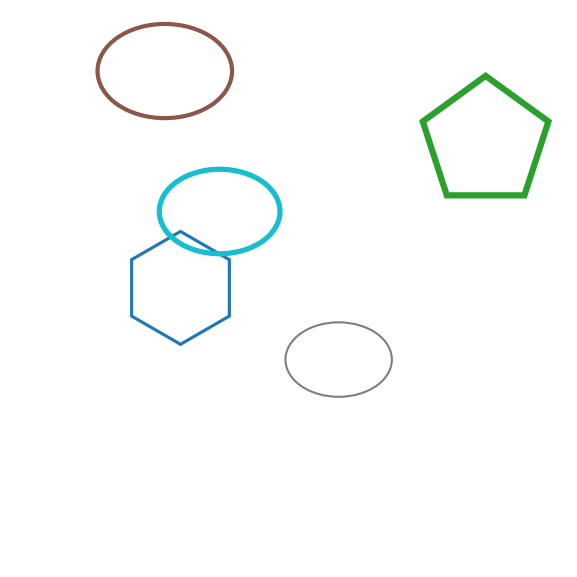[{"shape": "hexagon", "thickness": 1.5, "radius": 0.49, "center": [0.313, 0.501]}, {"shape": "pentagon", "thickness": 3, "radius": 0.57, "center": [0.841, 0.753]}, {"shape": "oval", "thickness": 2, "radius": 0.58, "center": [0.285, 0.876]}, {"shape": "oval", "thickness": 1, "radius": 0.46, "center": [0.586, 0.377]}, {"shape": "oval", "thickness": 2.5, "radius": 0.52, "center": [0.38, 0.633]}]